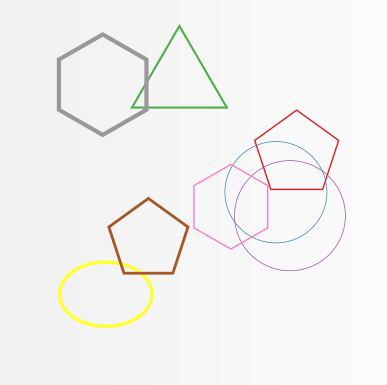[{"shape": "pentagon", "thickness": 1, "radius": 0.57, "center": [0.766, 0.6]}, {"shape": "circle", "thickness": 0.5, "radius": 0.66, "center": [0.712, 0.501]}, {"shape": "triangle", "thickness": 1.5, "radius": 0.71, "center": [0.463, 0.791]}, {"shape": "circle", "thickness": 0.5, "radius": 0.72, "center": [0.748, 0.44]}, {"shape": "oval", "thickness": 2.5, "radius": 0.6, "center": [0.273, 0.236]}, {"shape": "pentagon", "thickness": 2, "radius": 0.54, "center": [0.383, 0.377]}, {"shape": "hexagon", "thickness": 1, "radius": 0.55, "center": [0.596, 0.463]}, {"shape": "hexagon", "thickness": 3, "radius": 0.65, "center": [0.265, 0.78]}]